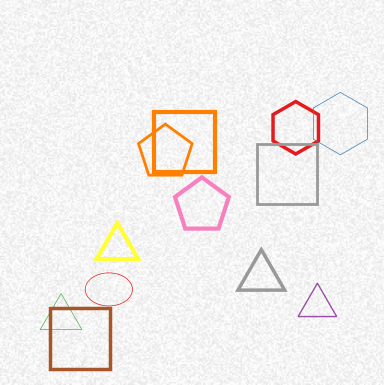[{"shape": "hexagon", "thickness": 2.5, "radius": 0.34, "center": [0.768, 0.668]}, {"shape": "oval", "thickness": 0.5, "radius": 0.31, "center": [0.283, 0.248]}, {"shape": "hexagon", "thickness": 0.5, "radius": 0.41, "center": [0.884, 0.679]}, {"shape": "triangle", "thickness": 0.5, "radius": 0.31, "center": [0.159, 0.175]}, {"shape": "triangle", "thickness": 1, "radius": 0.29, "center": [0.824, 0.207]}, {"shape": "pentagon", "thickness": 2, "radius": 0.37, "center": [0.43, 0.604]}, {"shape": "square", "thickness": 3, "radius": 0.39, "center": [0.479, 0.631]}, {"shape": "triangle", "thickness": 3, "radius": 0.31, "center": [0.305, 0.358]}, {"shape": "square", "thickness": 2.5, "radius": 0.39, "center": [0.208, 0.121]}, {"shape": "pentagon", "thickness": 3, "radius": 0.37, "center": [0.524, 0.466]}, {"shape": "triangle", "thickness": 2.5, "radius": 0.35, "center": [0.679, 0.281]}, {"shape": "square", "thickness": 2, "radius": 0.39, "center": [0.745, 0.547]}]